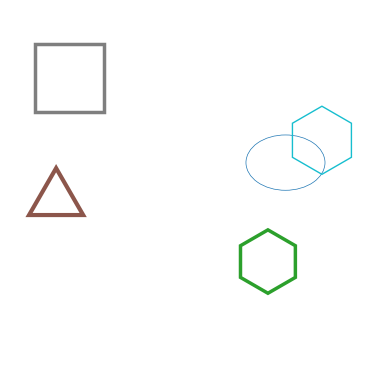[{"shape": "oval", "thickness": 0.5, "radius": 0.51, "center": [0.742, 0.578]}, {"shape": "hexagon", "thickness": 2.5, "radius": 0.41, "center": [0.696, 0.321]}, {"shape": "triangle", "thickness": 3, "radius": 0.41, "center": [0.146, 0.482]}, {"shape": "square", "thickness": 2.5, "radius": 0.45, "center": [0.18, 0.798]}, {"shape": "hexagon", "thickness": 1, "radius": 0.44, "center": [0.836, 0.636]}]